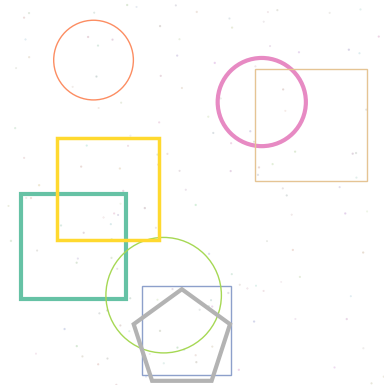[{"shape": "square", "thickness": 3, "radius": 0.68, "center": [0.191, 0.36]}, {"shape": "circle", "thickness": 1, "radius": 0.52, "center": [0.243, 0.844]}, {"shape": "square", "thickness": 1, "radius": 0.58, "center": [0.485, 0.141]}, {"shape": "circle", "thickness": 3, "radius": 0.57, "center": [0.68, 0.735]}, {"shape": "circle", "thickness": 1, "radius": 0.75, "center": [0.425, 0.233]}, {"shape": "square", "thickness": 2.5, "radius": 0.66, "center": [0.28, 0.509]}, {"shape": "square", "thickness": 1, "radius": 0.72, "center": [0.807, 0.676]}, {"shape": "pentagon", "thickness": 3, "radius": 0.66, "center": [0.472, 0.117]}]